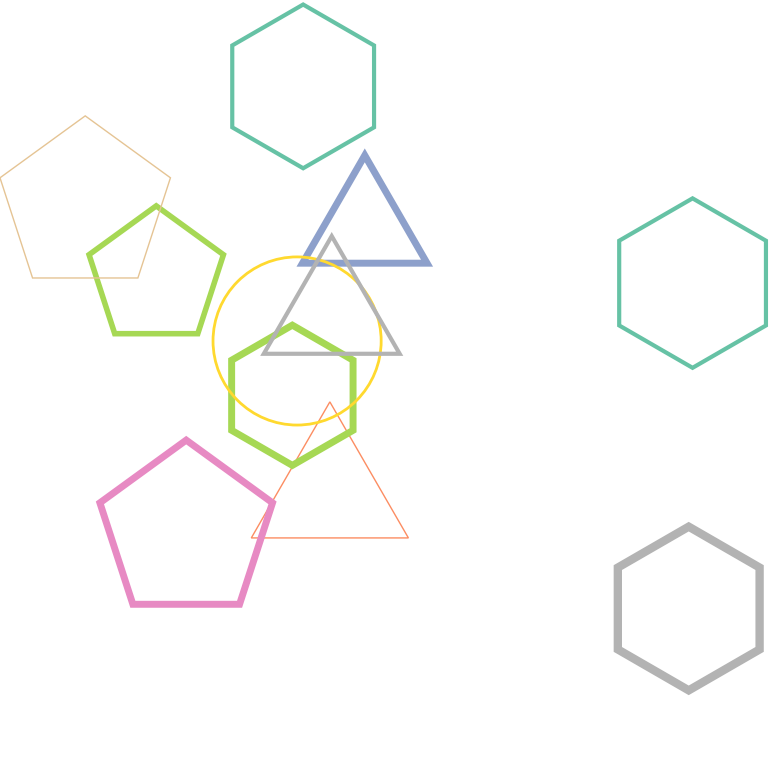[{"shape": "hexagon", "thickness": 1.5, "radius": 0.53, "center": [0.394, 0.888]}, {"shape": "hexagon", "thickness": 1.5, "radius": 0.55, "center": [0.899, 0.632]}, {"shape": "triangle", "thickness": 0.5, "radius": 0.59, "center": [0.428, 0.36]}, {"shape": "triangle", "thickness": 2.5, "radius": 0.47, "center": [0.474, 0.705]}, {"shape": "pentagon", "thickness": 2.5, "radius": 0.59, "center": [0.242, 0.311]}, {"shape": "pentagon", "thickness": 2, "radius": 0.46, "center": [0.203, 0.641]}, {"shape": "hexagon", "thickness": 2.5, "radius": 0.46, "center": [0.38, 0.487]}, {"shape": "circle", "thickness": 1, "radius": 0.55, "center": [0.386, 0.557]}, {"shape": "pentagon", "thickness": 0.5, "radius": 0.58, "center": [0.111, 0.733]}, {"shape": "hexagon", "thickness": 3, "radius": 0.53, "center": [0.894, 0.21]}, {"shape": "triangle", "thickness": 1.5, "radius": 0.51, "center": [0.431, 0.591]}]